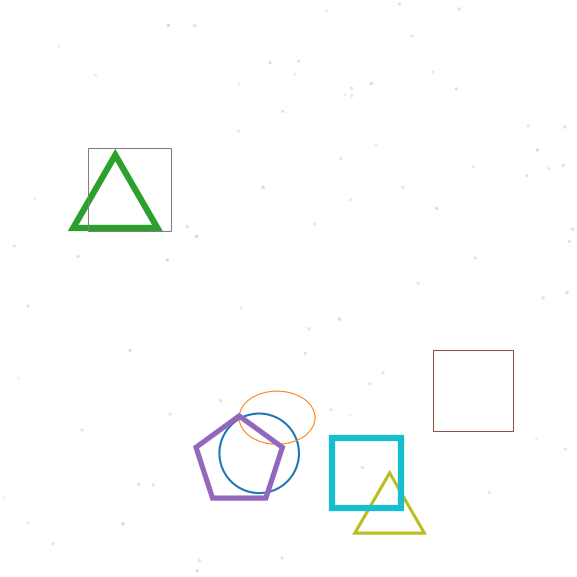[{"shape": "circle", "thickness": 1, "radius": 0.34, "center": [0.449, 0.214]}, {"shape": "oval", "thickness": 0.5, "radius": 0.33, "center": [0.48, 0.276]}, {"shape": "triangle", "thickness": 3, "radius": 0.42, "center": [0.2, 0.646]}, {"shape": "pentagon", "thickness": 2.5, "radius": 0.39, "center": [0.414, 0.2]}, {"shape": "square", "thickness": 0.5, "radius": 0.35, "center": [0.819, 0.323]}, {"shape": "square", "thickness": 0.5, "radius": 0.36, "center": [0.225, 0.671]}, {"shape": "triangle", "thickness": 1.5, "radius": 0.35, "center": [0.675, 0.111]}, {"shape": "square", "thickness": 3, "radius": 0.3, "center": [0.635, 0.181]}]